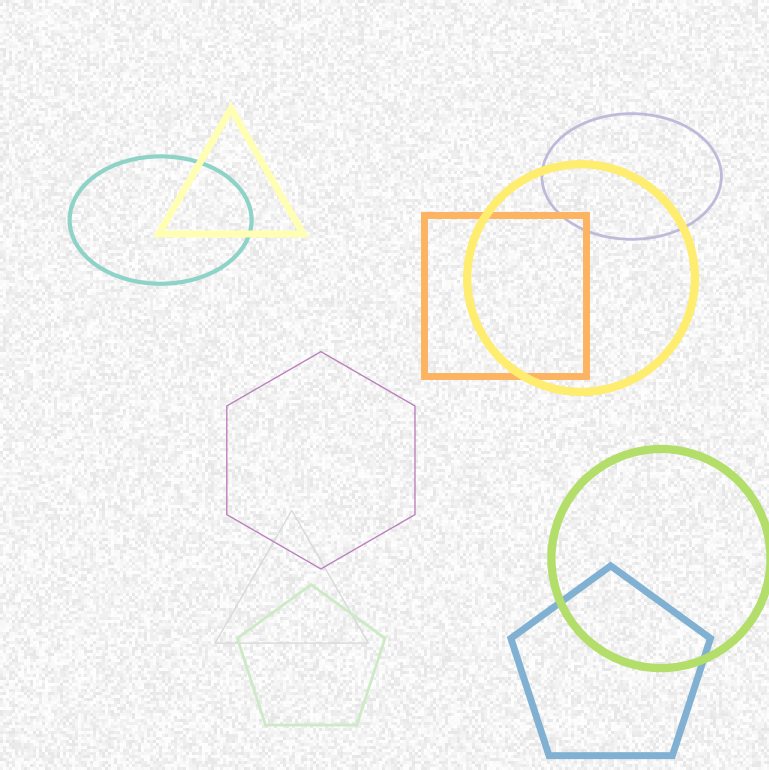[{"shape": "oval", "thickness": 1.5, "radius": 0.59, "center": [0.209, 0.714]}, {"shape": "triangle", "thickness": 2.5, "radius": 0.54, "center": [0.3, 0.75]}, {"shape": "oval", "thickness": 1, "radius": 0.58, "center": [0.82, 0.771]}, {"shape": "pentagon", "thickness": 2.5, "radius": 0.68, "center": [0.793, 0.129]}, {"shape": "square", "thickness": 2.5, "radius": 0.52, "center": [0.656, 0.616]}, {"shape": "circle", "thickness": 3, "radius": 0.71, "center": [0.858, 0.275]}, {"shape": "triangle", "thickness": 0.5, "radius": 0.57, "center": [0.379, 0.222]}, {"shape": "hexagon", "thickness": 0.5, "radius": 0.71, "center": [0.417, 0.402]}, {"shape": "pentagon", "thickness": 1, "radius": 0.5, "center": [0.404, 0.14]}, {"shape": "circle", "thickness": 3, "radius": 0.74, "center": [0.755, 0.639]}]